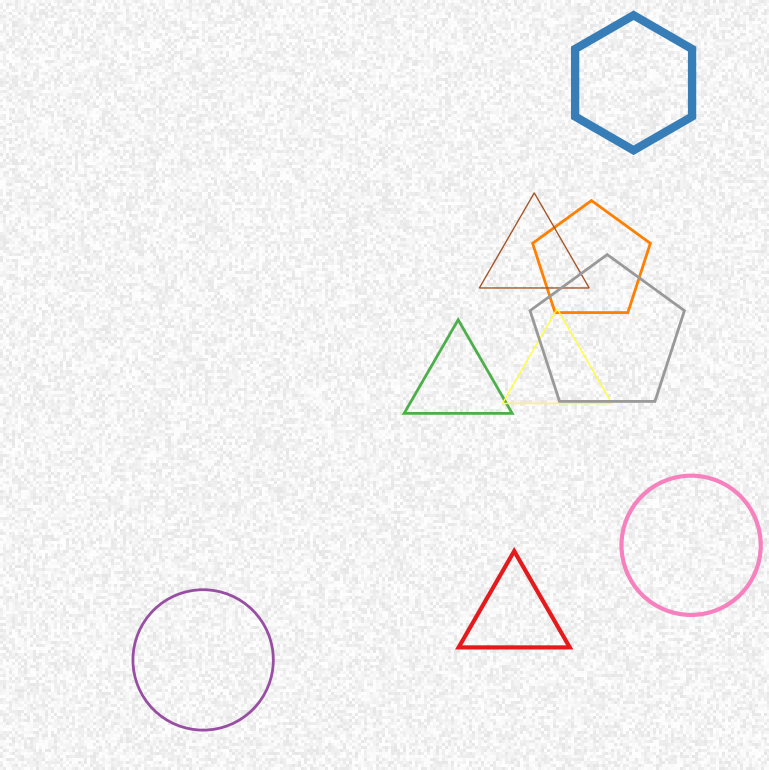[{"shape": "triangle", "thickness": 1.5, "radius": 0.42, "center": [0.668, 0.201]}, {"shape": "hexagon", "thickness": 3, "radius": 0.44, "center": [0.823, 0.892]}, {"shape": "triangle", "thickness": 1, "radius": 0.41, "center": [0.595, 0.504]}, {"shape": "circle", "thickness": 1, "radius": 0.46, "center": [0.264, 0.143]}, {"shape": "pentagon", "thickness": 1, "radius": 0.4, "center": [0.768, 0.659]}, {"shape": "triangle", "thickness": 0.5, "radius": 0.41, "center": [0.724, 0.517]}, {"shape": "triangle", "thickness": 0.5, "radius": 0.41, "center": [0.694, 0.667]}, {"shape": "circle", "thickness": 1.5, "radius": 0.45, "center": [0.898, 0.292]}, {"shape": "pentagon", "thickness": 1, "radius": 0.53, "center": [0.789, 0.564]}]